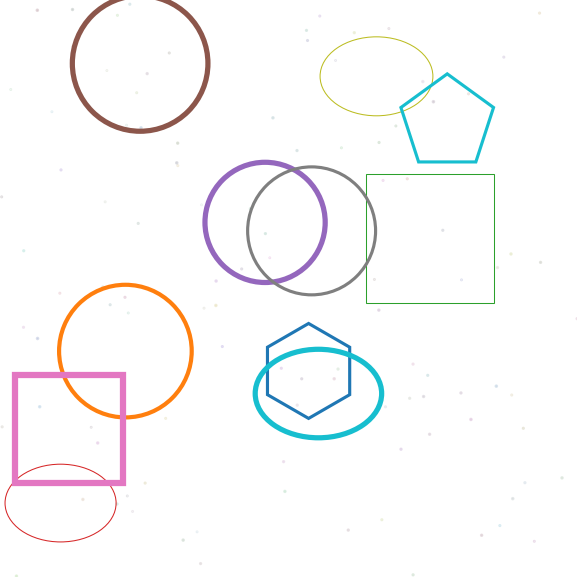[{"shape": "hexagon", "thickness": 1.5, "radius": 0.41, "center": [0.534, 0.357]}, {"shape": "circle", "thickness": 2, "radius": 0.57, "center": [0.217, 0.391]}, {"shape": "square", "thickness": 0.5, "radius": 0.56, "center": [0.744, 0.586]}, {"shape": "oval", "thickness": 0.5, "radius": 0.48, "center": [0.105, 0.128]}, {"shape": "circle", "thickness": 2.5, "radius": 0.52, "center": [0.459, 0.614]}, {"shape": "circle", "thickness": 2.5, "radius": 0.59, "center": [0.243, 0.889]}, {"shape": "square", "thickness": 3, "radius": 0.47, "center": [0.119, 0.257]}, {"shape": "circle", "thickness": 1.5, "radius": 0.55, "center": [0.54, 0.599]}, {"shape": "oval", "thickness": 0.5, "radius": 0.49, "center": [0.652, 0.867]}, {"shape": "pentagon", "thickness": 1.5, "radius": 0.42, "center": [0.774, 0.787]}, {"shape": "oval", "thickness": 2.5, "radius": 0.55, "center": [0.551, 0.318]}]